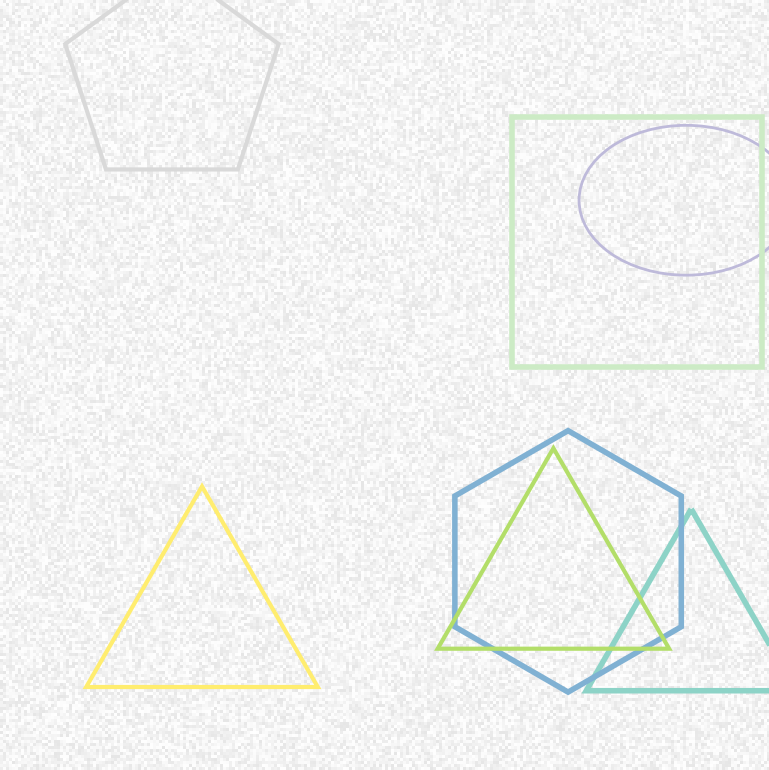[{"shape": "triangle", "thickness": 2, "radius": 0.79, "center": [0.898, 0.182]}, {"shape": "oval", "thickness": 1, "radius": 0.7, "center": [0.891, 0.74]}, {"shape": "hexagon", "thickness": 2, "radius": 0.85, "center": [0.738, 0.271]}, {"shape": "triangle", "thickness": 1.5, "radius": 0.87, "center": [0.719, 0.244]}, {"shape": "pentagon", "thickness": 1.5, "radius": 0.73, "center": [0.223, 0.898]}, {"shape": "square", "thickness": 2, "radius": 0.81, "center": [0.827, 0.686]}, {"shape": "triangle", "thickness": 1.5, "radius": 0.87, "center": [0.262, 0.195]}]